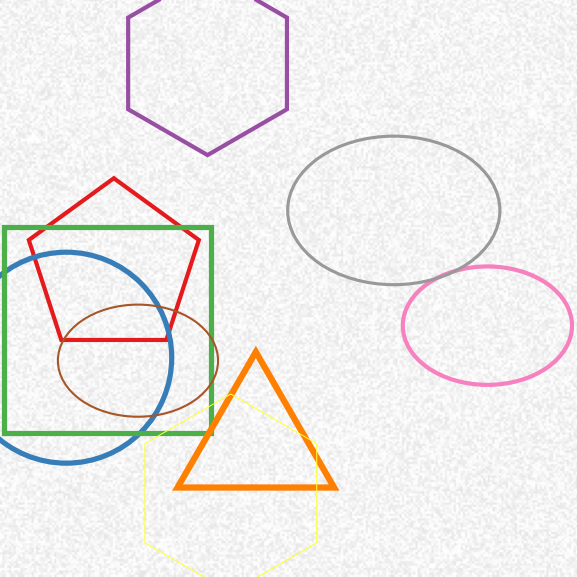[{"shape": "pentagon", "thickness": 2, "radius": 0.77, "center": [0.197, 0.536]}, {"shape": "circle", "thickness": 2.5, "radius": 0.91, "center": [0.115, 0.38]}, {"shape": "square", "thickness": 2.5, "radius": 0.89, "center": [0.186, 0.427]}, {"shape": "hexagon", "thickness": 2, "radius": 0.79, "center": [0.359, 0.889]}, {"shape": "triangle", "thickness": 3, "radius": 0.78, "center": [0.443, 0.233]}, {"shape": "hexagon", "thickness": 0.5, "radius": 0.86, "center": [0.4, 0.145]}, {"shape": "oval", "thickness": 1, "radius": 0.69, "center": [0.239, 0.375]}, {"shape": "oval", "thickness": 2, "radius": 0.73, "center": [0.844, 0.435]}, {"shape": "oval", "thickness": 1.5, "radius": 0.92, "center": [0.682, 0.635]}]